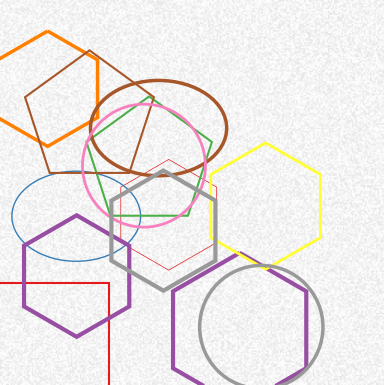[{"shape": "square", "thickness": 1.5, "radius": 0.73, "center": [0.139, 0.12]}, {"shape": "hexagon", "thickness": 0.5, "radius": 0.72, "center": [0.438, 0.442]}, {"shape": "oval", "thickness": 1, "radius": 0.84, "center": [0.198, 0.438]}, {"shape": "pentagon", "thickness": 1.5, "radius": 0.86, "center": [0.387, 0.578]}, {"shape": "hexagon", "thickness": 3, "radius": 0.79, "center": [0.199, 0.283]}, {"shape": "hexagon", "thickness": 3, "radius": 1.0, "center": [0.622, 0.143]}, {"shape": "hexagon", "thickness": 2.5, "radius": 0.75, "center": [0.124, 0.77]}, {"shape": "hexagon", "thickness": 2, "radius": 0.82, "center": [0.69, 0.465]}, {"shape": "oval", "thickness": 2.5, "radius": 0.88, "center": [0.412, 0.667]}, {"shape": "pentagon", "thickness": 1.5, "radius": 0.88, "center": [0.232, 0.693]}, {"shape": "circle", "thickness": 2, "radius": 0.8, "center": [0.374, 0.57]}, {"shape": "hexagon", "thickness": 3, "radius": 0.78, "center": [0.424, 0.401]}, {"shape": "circle", "thickness": 2.5, "radius": 0.8, "center": [0.679, 0.15]}]